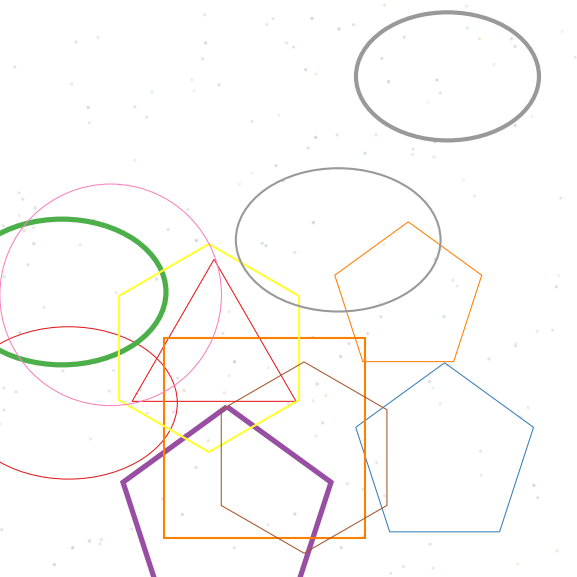[{"shape": "oval", "thickness": 0.5, "radius": 0.94, "center": [0.119, 0.301]}, {"shape": "triangle", "thickness": 0.5, "radius": 0.82, "center": [0.371, 0.386]}, {"shape": "pentagon", "thickness": 0.5, "radius": 0.81, "center": [0.77, 0.209]}, {"shape": "oval", "thickness": 2.5, "radius": 0.9, "center": [0.107, 0.494]}, {"shape": "pentagon", "thickness": 2.5, "radius": 0.95, "center": [0.393, 0.106]}, {"shape": "pentagon", "thickness": 0.5, "radius": 0.67, "center": [0.707, 0.481]}, {"shape": "square", "thickness": 1, "radius": 0.87, "center": [0.457, 0.241]}, {"shape": "hexagon", "thickness": 1, "radius": 0.9, "center": [0.362, 0.397]}, {"shape": "hexagon", "thickness": 0.5, "radius": 0.83, "center": [0.527, 0.207]}, {"shape": "circle", "thickness": 0.5, "radius": 0.96, "center": [0.192, 0.489]}, {"shape": "oval", "thickness": 1, "radius": 0.89, "center": [0.586, 0.584]}, {"shape": "oval", "thickness": 2, "radius": 0.79, "center": [0.775, 0.867]}]